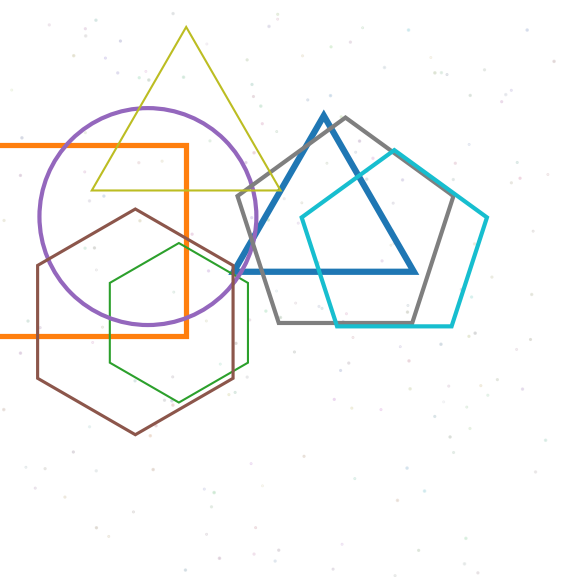[{"shape": "triangle", "thickness": 3, "radius": 0.9, "center": [0.561, 0.619]}, {"shape": "square", "thickness": 2.5, "radius": 0.83, "center": [0.156, 0.582]}, {"shape": "hexagon", "thickness": 1, "radius": 0.69, "center": [0.31, 0.44]}, {"shape": "circle", "thickness": 2, "radius": 0.94, "center": [0.256, 0.624]}, {"shape": "hexagon", "thickness": 1.5, "radius": 0.98, "center": [0.234, 0.442]}, {"shape": "pentagon", "thickness": 2, "radius": 0.98, "center": [0.598, 0.599]}, {"shape": "triangle", "thickness": 1, "radius": 0.94, "center": [0.322, 0.764]}, {"shape": "pentagon", "thickness": 2, "radius": 0.84, "center": [0.683, 0.57]}]